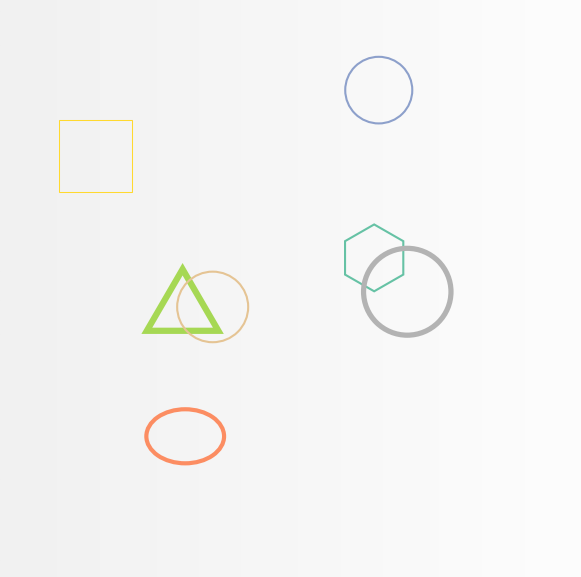[{"shape": "hexagon", "thickness": 1, "radius": 0.29, "center": [0.644, 0.553]}, {"shape": "oval", "thickness": 2, "radius": 0.33, "center": [0.319, 0.244]}, {"shape": "circle", "thickness": 1, "radius": 0.29, "center": [0.652, 0.843]}, {"shape": "triangle", "thickness": 3, "radius": 0.36, "center": [0.314, 0.462]}, {"shape": "square", "thickness": 0.5, "radius": 0.32, "center": [0.165, 0.729]}, {"shape": "circle", "thickness": 1, "radius": 0.31, "center": [0.366, 0.468]}, {"shape": "circle", "thickness": 2.5, "radius": 0.38, "center": [0.701, 0.494]}]